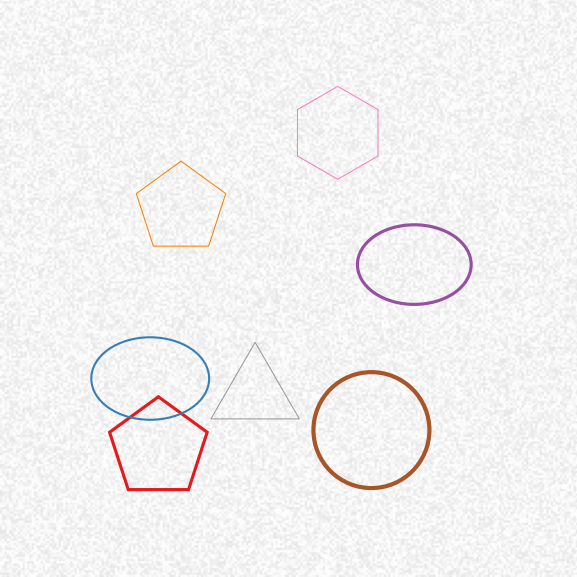[{"shape": "pentagon", "thickness": 1.5, "radius": 0.44, "center": [0.274, 0.223]}, {"shape": "oval", "thickness": 1, "radius": 0.51, "center": [0.26, 0.344]}, {"shape": "oval", "thickness": 1.5, "radius": 0.49, "center": [0.717, 0.541]}, {"shape": "pentagon", "thickness": 0.5, "radius": 0.41, "center": [0.313, 0.639]}, {"shape": "circle", "thickness": 2, "radius": 0.5, "center": [0.643, 0.254]}, {"shape": "hexagon", "thickness": 0.5, "radius": 0.4, "center": [0.585, 0.769]}, {"shape": "triangle", "thickness": 0.5, "radius": 0.44, "center": [0.442, 0.318]}]